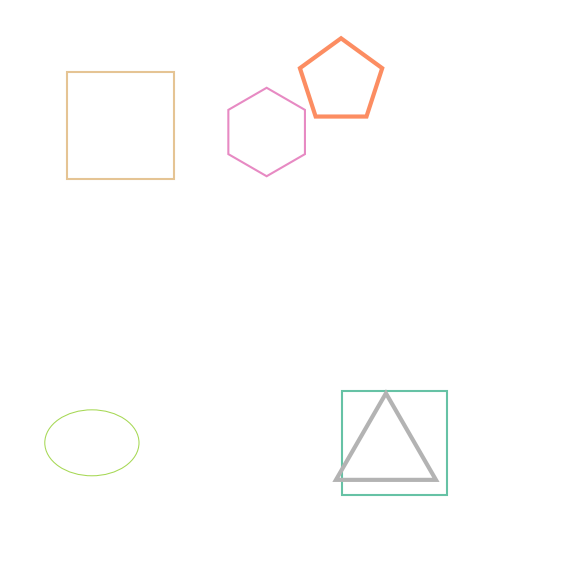[{"shape": "square", "thickness": 1, "radius": 0.45, "center": [0.683, 0.232]}, {"shape": "pentagon", "thickness": 2, "radius": 0.37, "center": [0.591, 0.858]}, {"shape": "hexagon", "thickness": 1, "radius": 0.38, "center": [0.462, 0.771]}, {"shape": "oval", "thickness": 0.5, "radius": 0.41, "center": [0.159, 0.232]}, {"shape": "square", "thickness": 1, "radius": 0.46, "center": [0.209, 0.782]}, {"shape": "triangle", "thickness": 2, "radius": 0.5, "center": [0.668, 0.218]}]